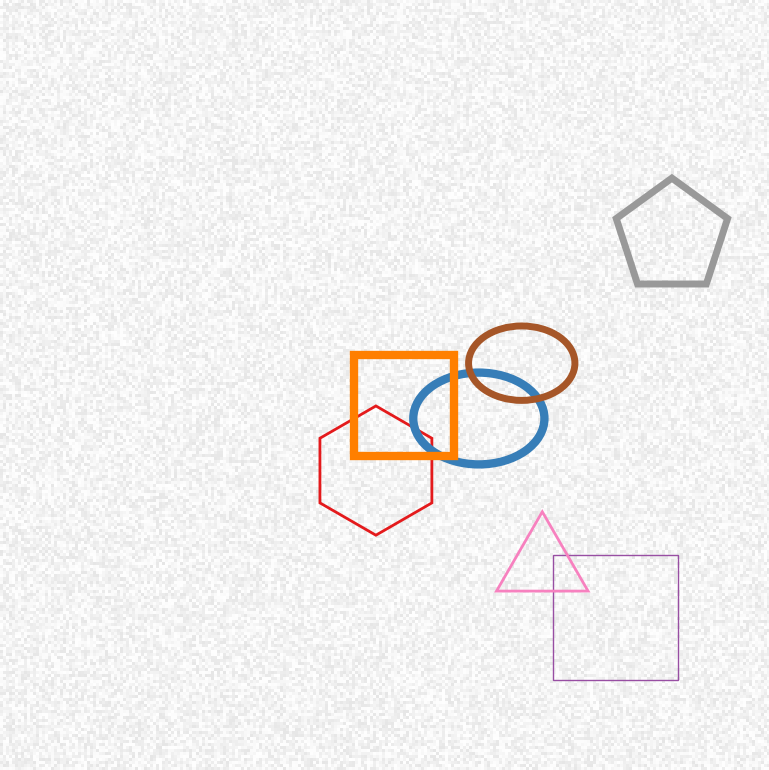[{"shape": "hexagon", "thickness": 1, "radius": 0.42, "center": [0.488, 0.389]}, {"shape": "oval", "thickness": 3, "radius": 0.43, "center": [0.622, 0.456]}, {"shape": "square", "thickness": 0.5, "radius": 0.4, "center": [0.8, 0.198]}, {"shape": "square", "thickness": 3, "radius": 0.33, "center": [0.525, 0.473]}, {"shape": "oval", "thickness": 2.5, "radius": 0.35, "center": [0.678, 0.528]}, {"shape": "triangle", "thickness": 1, "radius": 0.34, "center": [0.704, 0.267]}, {"shape": "pentagon", "thickness": 2.5, "radius": 0.38, "center": [0.873, 0.693]}]